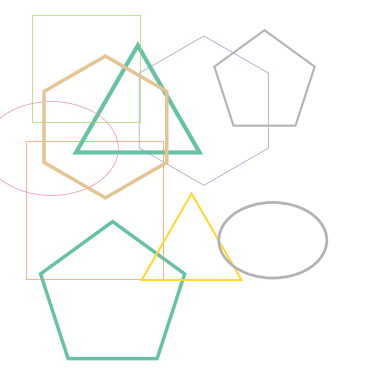[{"shape": "pentagon", "thickness": 2.5, "radius": 0.98, "center": [0.292, 0.228]}, {"shape": "triangle", "thickness": 3, "radius": 0.93, "center": [0.358, 0.697]}, {"shape": "square", "thickness": 0.5, "radius": 0.89, "center": [0.245, 0.455]}, {"shape": "hexagon", "thickness": 0.5, "radius": 0.97, "center": [0.53, 0.713]}, {"shape": "oval", "thickness": 0.5, "radius": 0.87, "center": [0.133, 0.614]}, {"shape": "square", "thickness": 0.5, "radius": 0.7, "center": [0.223, 0.822]}, {"shape": "triangle", "thickness": 1.5, "radius": 0.75, "center": [0.498, 0.348]}, {"shape": "hexagon", "thickness": 2.5, "radius": 0.92, "center": [0.274, 0.67]}, {"shape": "pentagon", "thickness": 1.5, "radius": 0.69, "center": [0.687, 0.785]}, {"shape": "oval", "thickness": 2, "radius": 0.7, "center": [0.709, 0.376]}]